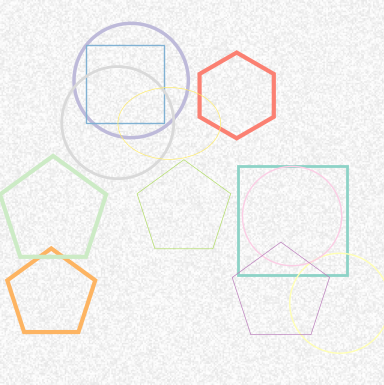[{"shape": "square", "thickness": 2, "radius": 0.71, "center": [0.76, 0.427]}, {"shape": "circle", "thickness": 1, "radius": 0.65, "center": [0.882, 0.212]}, {"shape": "circle", "thickness": 2.5, "radius": 0.74, "center": [0.341, 0.791]}, {"shape": "hexagon", "thickness": 3, "radius": 0.56, "center": [0.615, 0.752]}, {"shape": "square", "thickness": 1, "radius": 0.51, "center": [0.325, 0.781]}, {"shape": "pentagon", "thickness": 3, "radius": 0.6, "center": [0.133, 0.235]}, {"shape": "pentagon", "thickness": 0.5, "radius": 0.64, "center": [0.478, 0.457]}, {"shape": "circle", "thickness": 1, "radius": 0.64, "center": [0.759, 0.439]}, {"shape": "circle", "thickness": 2, "radius": 0.73, "center": [0.306, 0.681]}, {"shape": "pentagon", "thickness": 0.5, "radius": 0.66, "center": [0.73, 0.238]}, {"shape": "pentagon", "thickness": 3, "radius": 0.72, "center": [0.138, 0.45]}, {"shape": "oval", "thickness": 0.5, "radius": 0.67, "center": [0.44, 0.679]}]